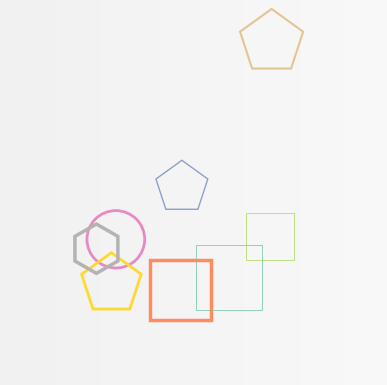[{"shape": "square", "thickness": 0.5, "radius": 0.42, "center": [0.59, 0.279]}, {"shape": "square", "thickness": 2.5, "radius": 0.39, "center": [0.466, 0.247]}, {"shape": "pentagon", "thickness": 1, "radius": 0.35, "center": [0.469, 0.513]}, {"shape": "circle", "thickness": 2, "radius": 0.37, "center": [0.299, 0.378]}, {"shape": "square", "thickness": 0.5, "radius": 0.31, "center": [0.697, 0.385]}, {"shape": "pentagon", "thickness": 2, "radius": 0.4, "center": [0.288, 0.263]}, {"shape": "pentagon", "thickness": 1.5, "radius": 0.43, "center": [0.701, 0.891]}, {"shape": "hexagon", "thickness": 2.5, "radius": 0.32, "center": [0.249, 0.354]}]